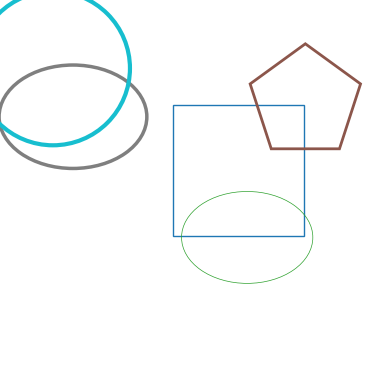[{"shape": "square", "thickness": 1, "radius": 0.85, "center": [0.62, 0.556]}, {"shape": "oval", "thickness": 0.5, "radius": 0.85, "center": [0.642, 0.383]}, {"shape": "pentagon", "thickness": 2, "radius": 0.75, "center": [0.793, 0.735]}, {"shape": "oval", "thickness": 2.5, "radius": 0.96, "center": [0.19, 0.697]}, {"shape": "circle", "thickness": 3, "radius": 1.0, "center": [0.138, 0.823]}]